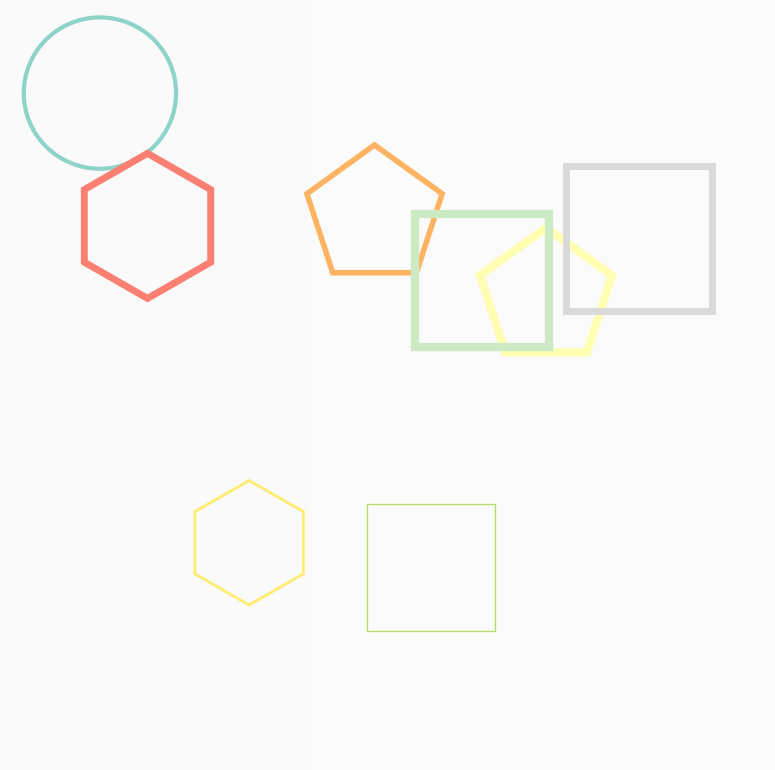[{"shape": "circle", "thickness": 1.5, "radius": 0.49, "center": [0.129, 0.879]}, {"shape": "pentagon", "thickness": 3, "radius": 0.45, "center": [0.705, 0.615]}, {"shape": "hexagon", "thickness": 2.5, "radius": 0.47, "center": [0.19, 0.707]}, {"shape": "pentagon", "thickness": 2, "radius": 0.46, "center": [0.483, 0.72]}, {"shape": "square", "thickness": 0.5, "radius": 0.41, "center": [0.556, 0.263]}, {"shape": "square", "thickness": 2.5, "radius": 0.47, "center": [0.824, 0.69]}, {"shape": "square", "thickness": 3, "radius": 0.43, "center": [0.622, 0.636]}, {"shape": "hexagon", "thickness": 1, "radius": 0.4, "center": [0.321, 0.295]}]